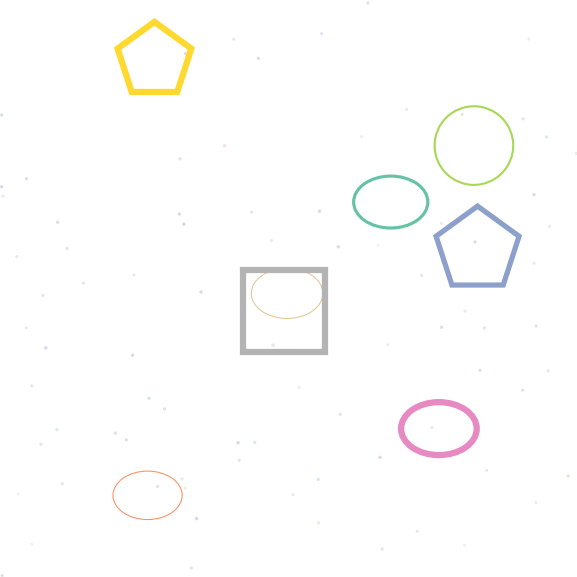[{"shape": "oval", "thickness": 1.5, "radius": 0.32, "center": [0.677, 0.649]}, {"shape": "oval", "thickness": 0.5, "radius": 0.3, "center": [0.256, 0.141]}, {"shape": "pentagon", "thickness": 2.5, "radius": 0.38, "center": [0.827, 0.567]}, {"shape": "oval", "thickness": 3, "radius": 0.33, "center": [0.76, 0.257]}, {"shape": "circle", "thickness": 1, "radius": 0.34, "center": [0.821, 0.747]}, {"shape": "pentagon", "thickness": 3, "radius": 0.34, "center": [0.267, 0.894]}, {"shape": "oval", "thickness": 0.5, "radius": 0.31, "center": [0.497, 0.491]}, {"shape": "square", "thickness": 3, "radius": 0.36, "center": [0.492, 0.46]}]